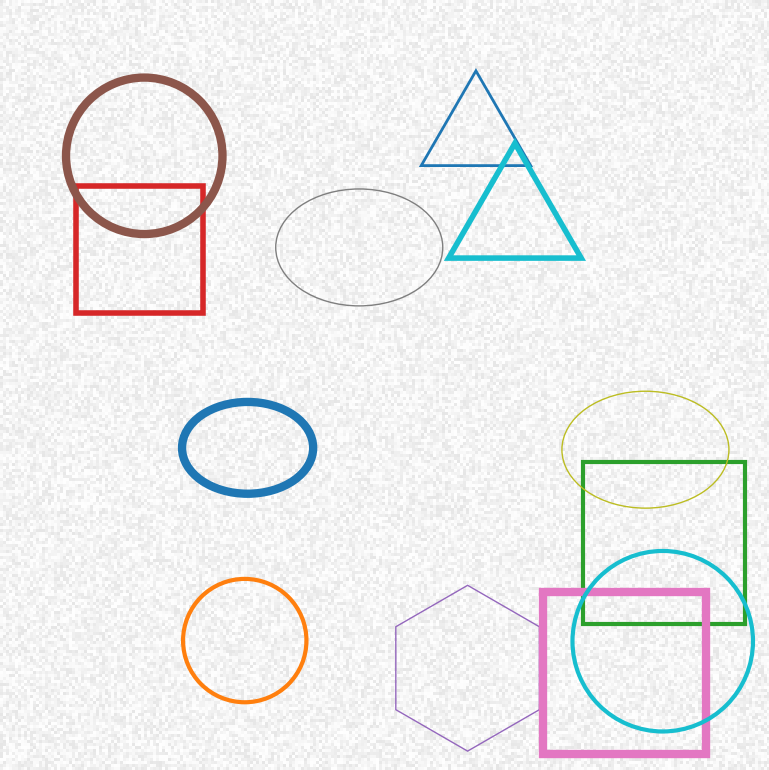[{"shape": "triangle", "thickness": 1, "radius": 0.41, "center": [0.618, 0.826]}, {"shape": "oval", "thickness": 3, "radius": 0.43, "center": [0.322, 0.418]}, {"shape": "circle", "thickness": 1.5, "radius": 0.4, "center": [0.318, 0.168]}, {"shape": "square", "thickness": 1.5, "radius": 0.53, "center": [0.862, 0.295]}, {"shape": "square", "thickness": 2, "radius": 0.41, "center": [0.181, 0.676]}, {"shape": "hexagon", "thickness": 0.5, "radius": 0.54, "center": [0.607, 0.132]}, {"shape": "circle", "thickness": 3, "radius": 0.51, "center": [0.187, 0.798]}, {"shape": "square", "thickness": 3, "radius": 0.53, "center": [0.811, 0.126]}, {"shape": "oval", "thickness": 0.5, "radius": 0.54, "center": [0.467, 0.679]}, {"shape": "oval", "thickness": 0.5, "radius": 0.54, "center": [0.838, 0.416]}, {"shape": "triangle", "thickness": 2, "radius": 0.5, "center": [0.669, 0.715]}, {"shape": "circle", "thickness": 1.5, "radius": 0.59, "center": [0.861, 0.167]}]